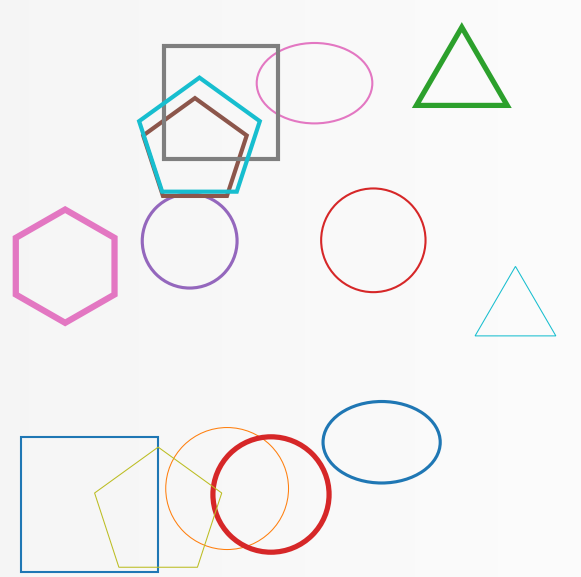[{"shape": "square", "thickness": 1, "radius": 0.59, "center": [0.154, 0.125]}, {"shape": "oval", "thickness": 1.5, "radius": 0.5, "center": [0.657, 0.233]}, {"shape": "circle", "thickness": 0.5, "radius": 0.53, "center": [0.391, 0.153]}, {"shape": "triangle", "thickness": 2.5, "radius": 0.45, "center": [0.794, 0.862]}, {"shape": "circle", "thickness": 2.5, "radius": 0.5, "center": [0.466, 0.143]}, {"shape": "circle", "thickness": 1, "radius": 0.45, "center": [0.642, 0.583]}, {"shape": "circle", "thickness": 1.5, "radius": 0.41, "center": [0.326, 0.582]}, {"shape": "pentagon", "thickness": 2, "radius": 0.47, "center": [0.335, 0.736]}, {"shape": "oval", "thickness": 1, "radius": 0.5, "center": [0.541, 0.855]}, {"shape": "hexagon", "thickness": 3, "radius": 0.49, "center": [0.112, 0.538]}, {"shape": "square", "thickness": 2, "radius": 0.49, "center": [0.38, 0.822]}, {"shape": "pentagon", "thickness": 0.5, "radius": 0.57, "center": [0.272, 0.11]}, {"shape": "pentagon", "thickness": 2, "radius": 0.55, "center": [0.343, 0.756]}, {"shape": "triangle", "thickness": 0.5, "radius": 0.4, "center": [0.887, 0.458]}]